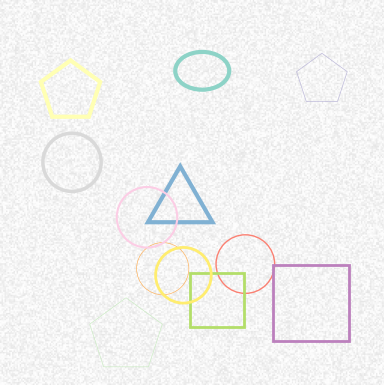[{"shape": "oval", "thickness": 3, "radius": 0.35, "center": [0.525, 0.816]}, {"shape": "pentagon", "thickness": 3, "radius": 0.4, "center": [0.183, 0.762]}, {"shape": "pentagon", "thickness": 0.5, "radius": 0.35, "center": [0.836, 0.792]}, {"shape": "circle", "thickness": 1, "radius": 0.38, "center": [0.637, 0.314]}, {"shape": "triangle", "thickness": 3, "radius": 0.48, "center": [0.468, 0.471]}, {"shape": "circle", "thickness": 0.5, "radius": 0.34, "center": [0.423, 0.302]}, {"shape": "square", "thickness": 2, "radius": 0.35, "center": [0.564, 0.221]}, {"shape": "circle", "thickness": 1.5, "radius": 0.39, "center": [0.382, 0.436]}, {"shape": "circle", "thickness": 2.5, "radius": 0.38, "center": [0.187, 0.578]}, {"shape": "square", "thickness": 2, "radius": 0.49, "center": [0.808, 0.214]}, {"shape": "pentagon", "thickness": 0.5, "radius": 0.5, "center": [0.327, 0.127]}, {"shape": "circle", "thickness": 2, "radius": 0.36, "center": [0.476, 0.285]}]